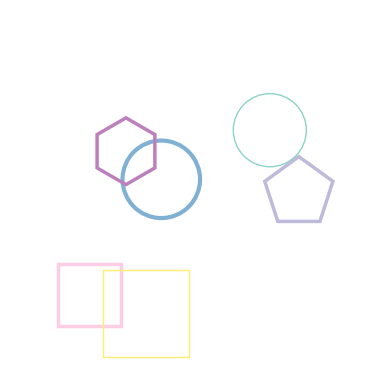[{"shape": "circle", "thickness": 1, "radius": 0.47, "center": [0.701, 0.662]}, {"shape": "pentagon", "thickness": 2.5, "radius": 0.47, "center": [0.776, 0.5]}, {"shape": "circle", "thickness": 3, "radius": 0.5, "center": [0.419, 0.534]}, {"shape": "square", "thickness": 2.5, "radius": 0.41, "center": [0.233, 0.233]}, {"shape": "hexagon", "thickness": 2.5, "radius": 0.43, "center": [0.327, 0.607]}, {"shape": "square", "thickness": 1, "radius": 0.56, "center": [0.379, 0.186]}]